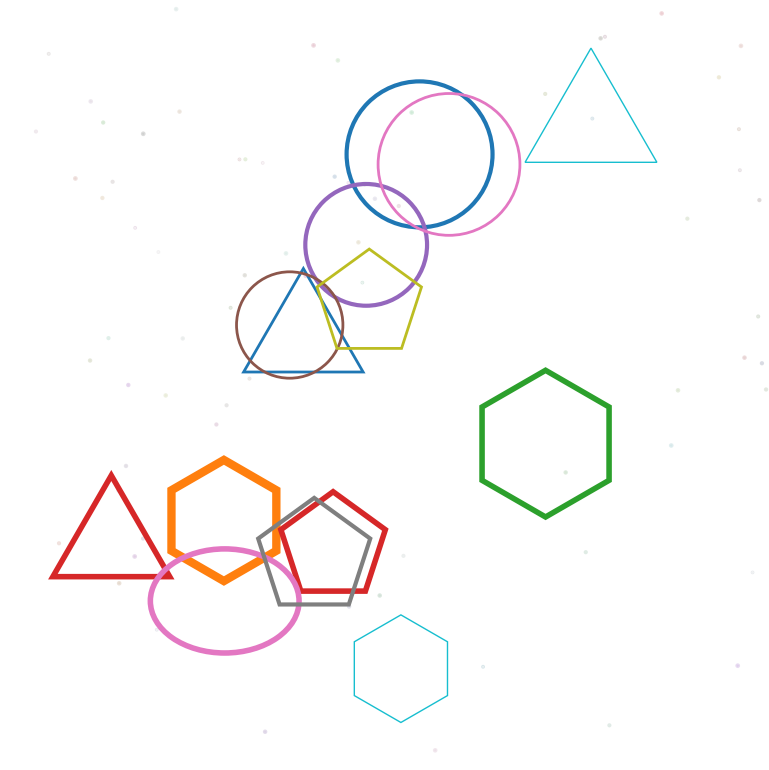[{"shape": "triangle", "thickness": 1, "radius": 0.45, "center": [0.394, 0.562]}, {"shape": "circle", "thickness": 1.5, "radius": 0.47, "center": [0.545, 0.8]}, {"shape": "hexagon", "thickness": 3, "radius": 0.39, "center": [0.291, 0.324]}, {"shape": "hexagon", "thickness": 2, "radius": 0.48, "center": [0.709, 0.424]}, {"shape": "triangle", "thickness": 2, "radius": 0.44, "center": [0.145, 0.295]}, {"shape": "pentagon", "thickness": 2, "radius": 0.36, "center": [0.433, 0.29]}, {"shape": "circle", "thickness": 1.5, "radius": 0.4, "center": [0.476, 0.682]}, {"shape": "circle", "thickness": 1, "radius": 0.35, "center": [0.376, 0.578]}, {"shape": "oval", "thickness": 2, "radius": 0.48, "center": [0.292, 0.22]}, {"shape": "circle", "thickness": 1, "radius": 0.46, "center": [0.583, 0.786]}, {"shape": "pentagon", "thickness": 1.5, "radius": 0.38, "center": [0.408, 0.277]}, {"shape": "pentagon", "thickness": 1, "radius": 0.36, "center": [0.48, 0.605]}, {"shape": "triangle", "thickness": 0.5, "radius": 0.49, "center": [0.768, 0.839]}, {"shape": "hexagon", "thickness": 0.5, "radius": 0.35, "center": [0.521, 0.132]}]